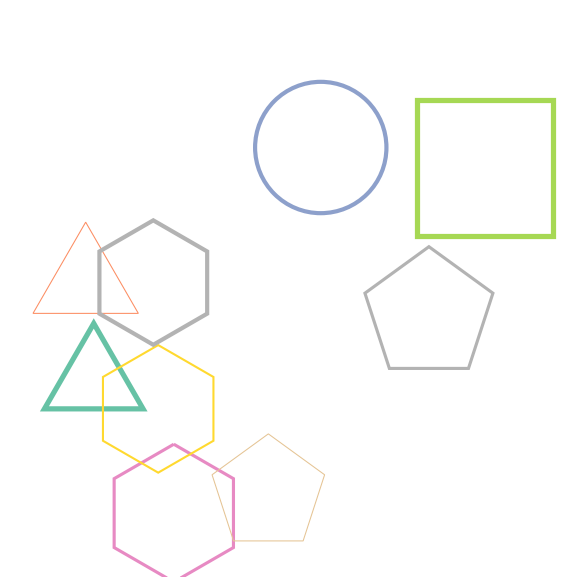[{"shape": "triangle", "thickness": 2.5, "radius": 0.49, "center": [0.162, 0.34]}, {"shape": "triangle", "thickness": 0.5, "radius": 0.53, "center": [0.148, 0.509]}, {"shape": "circle", "thickness": 2, "radius": 0.57, "center": [0.555, 0.744]}, {"shape": "hexagon", "thickness": 1.5, "radius": 0.6, "center": [0.301, 0.111]}, {"shape": "square", "thickness": 2.5, "radius": 0.59, "center": [0.84, 0.708]}, {"shape": "hexagon", "thickness": 1, "radius": 0.55, "center": [0.274, 0.291]}, {"shape": "pentagon", "thickness": 0.5, "radius": 0.51, "center": [0.465, 0.145]}, {"shape": "hexagon", "thickness": 2, "radius": 0.54, "center": [0.265, 0.51]}, {"shape": "pentagon", "thickness": 1.5, "radius": 0.58, "center": [0.743, 0.455]}]